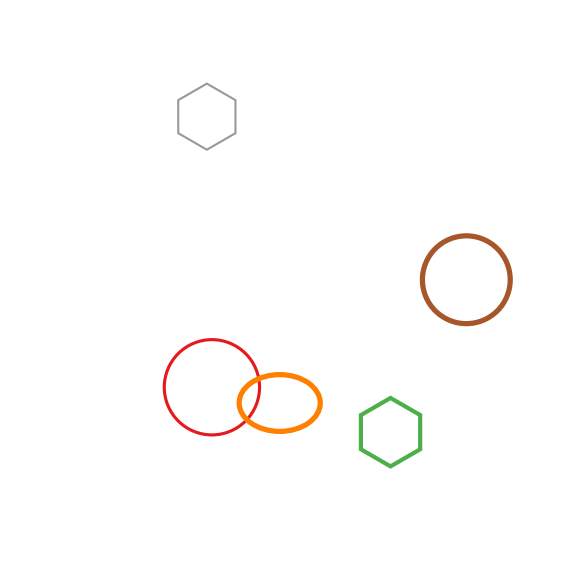[{"shape": "circle", "thickness": 1.5, "radius": 0.41, "center": [0.367, 0.329]}, {"shape": "hexagon", "thickness": 2, "radius": 0.3, "center": [0.676, 0.251]}, {"shape": "oval", "thickness": 2.5, "radius": 0.35, "center": [0.484, 0.301]}, {"shape": "circle", "thickness": 2.5, "radius": 0.38, "center": [0.807, 0.515]}, {"shape": "hexagon", "thickness": 1, "radius": 0.29, "center": [0.358, 0.797]}]